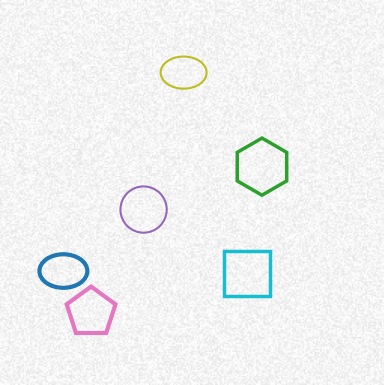[{"shape": "oval", "thickness": 3, "radius": 0.31, "center": [0.165, 0.296]}, {"shape": "hexagon", "thickness": 2.5, "radius": 0.37, "center": [0.68, 0.567]}, {"shape": "circle", "thickness": 1.5, "radius": 0.3, "center": [0.373, 0.456]}, {"shape": "pentagon", "thickness": 3, "radius": 0.33, "center": [0.237, 0.189]}, {"shape": "oval", "thickness": 1.5, "radius": 0.3, "center": [0.477, 0.811]}, {"shape": "square", "thickness": 2.5, "radius": 0.29, "center": [0.642, 0.289]}]